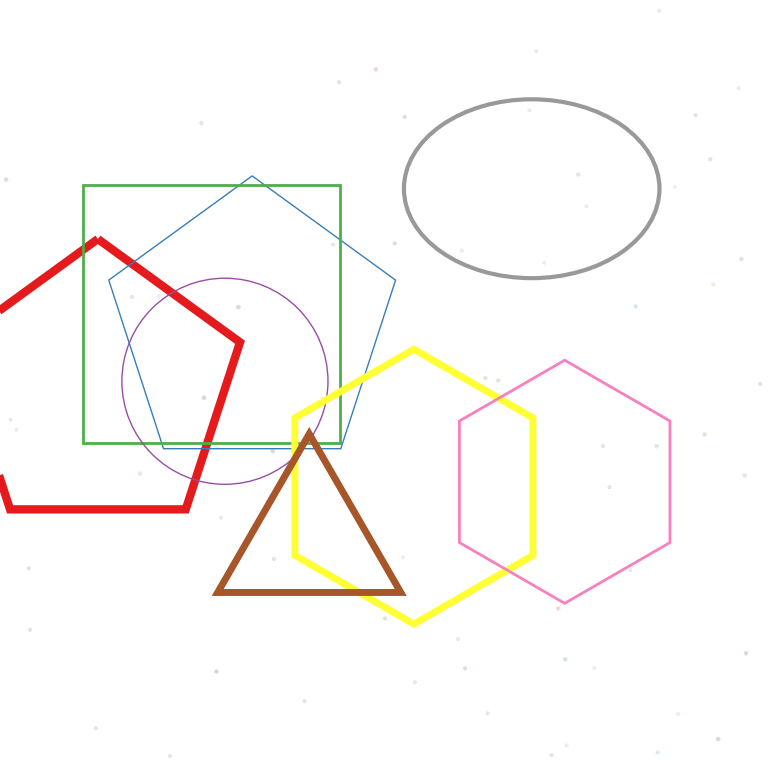[{"shape": "pentagon", "thickness": 3, "radius": 0.97, "center": [0.127, 0.496]}, {"shape": "pentagon", "thickness": 0.5, "radius": 0.98, "center": [0.327, 0.576]}, {"shape": "square", "thickness": 1, "radius": 0.84, "center": [0.275, 0.592]}, {"shape": "circle", "thickness": 0.5, "radius": 0.67, "center": [0.292, 0.505]}, {"shape": "hexagon", "thickness": 2.5, "radius": 0.89, "center": [0.537, 0.368]}, {"shape": "triangle", "thickness": 2.5, "radius": 0.69, "center": [0.402, 0.299]}, {"shape": "hexagon", "thickness": 1, "radius": 0.79, "center": [0.733, 0.374]}, {"shape": "oval", "thickness": 1.5, "radius": 0.83, "center": [0.691, 0.755]}]